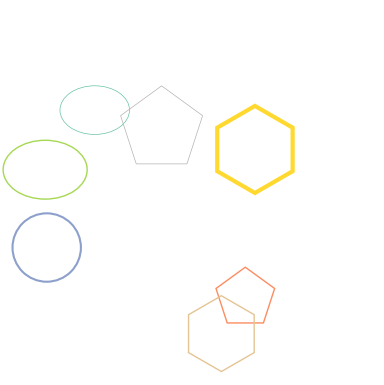[{"shape": "oval", "thickness": 0.5, "radius": 0.45, "center": [0.246, 0.714]}, {"shape": "pentagon", "thickness": 1, "radius": 0.4, "center": [0.637, 0.226]}, {"shape": "circle", "thickness": 1.5, "radius": 0.44, "center": [0.121, 0.357]}, {"shape": "oval", "thickness": 1, "radius": 0.55, "center": [0.117, 0.559]}, {"shape": "hexagon", "thickness": 3, "radius": 0.57, "center": [0.662, 0.612]}, {"shape": "hexagon", "thickness": 1, "radius": 0.49, "center": [0.575, 0.133]}, {"shape": "pentagon", "thickness": 0.5, "radius": 0.56, "center": [0.42, 0.665]}]